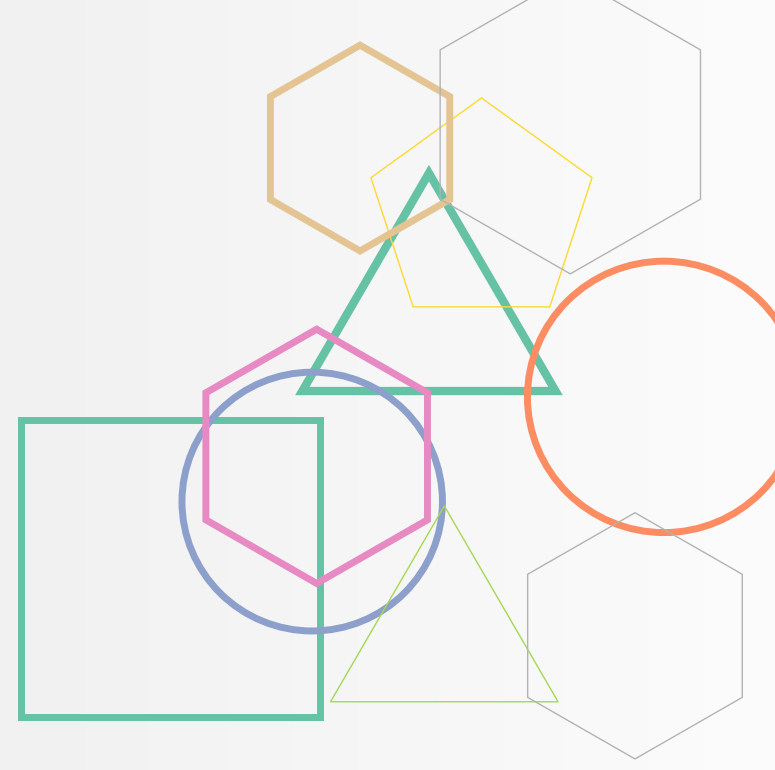[{"shape": "triangle", "thickness": 3, "radius": 0.94, "center": [0.553, 0.586]}, {"shape": "square", "thickness": 2.5, "radius": 0.96, "center": [0.22, 0.262]}, {"shape": "circle", "thickness": 2.5, "radius": 0.88, "center": [0.857, 0.485]}, {"shape": "circle", "thickness": 2.5, "radius": 0.84, "center": [0.403, 0.349]}, {"shape": "hexagon", "thickness": 2.5, "radius": 0.83, "center": [0.409, 0.407]}, {"shape": "triangle", "thickness": 0.5, "radius": 0.85, "center": [0.573, 0.173]}, {"shape": "pentagon", "thickness": 0.5, "radius": 0.75, "center": [0.621, 0.723]}, {"shape": "hexagon", "thickness": 2.5, "radius": 0.67, "center": [0.465, 0.808]}, {"shape": "hexagon", "thickness": 0.5, "radius": 0.97, "center": [0.736, 0.838]}, {"shape": "hexagon", "thickness": 0.5, "radius": 0.8, "center": [0.819, 0.174]}]